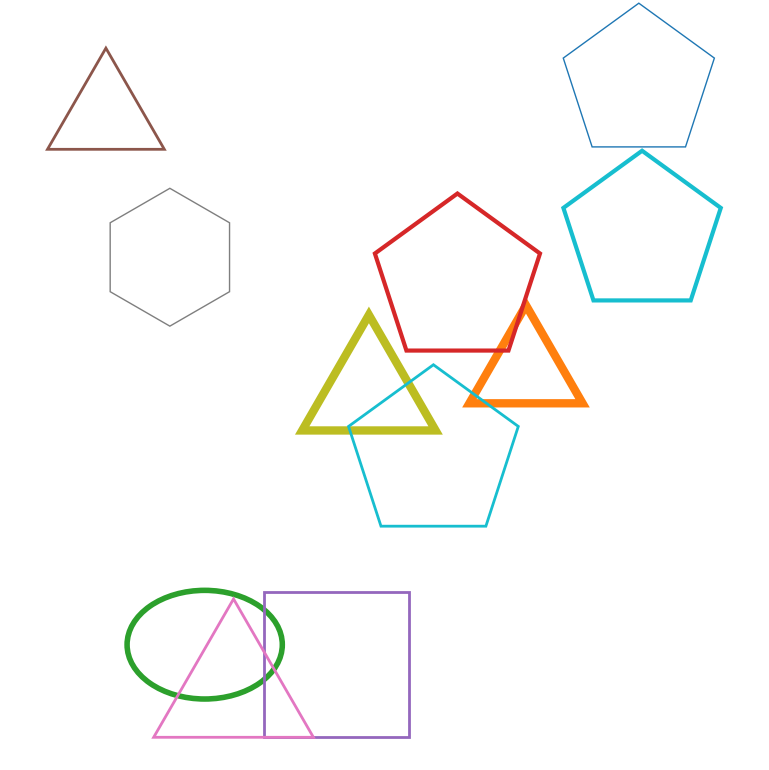[{"shape": "pentagon", "thickness": 0.5, "radius": 0.52, "center": [0.83, 0.893]}, {"shape": "triangle", "thickness": 3, "radius": 0.42, "center": [0.683, 0.519]}, {"shape": "oval", "thickness": 2, "radius": 0.5, "center": [0.266, 0.163]}, {"shape": "pentagon", "thickness": 1.5, "radius": 0.56, "center": [0.594, 0.636]}, {"shape": "square", "thickness": 1, "radius": 0.47, "center": [0.437, 0.137]}, {"shape": "triangle", "thickness": 1, "radius": 0.44, "center": [0.138, 0.85]}, {"shape": "triangle", "thickness": 1, "radius": 0.6, "center": [0.303, 0.102]}, {"shape": "hexagon", "thickness": 0.5, "radius": 0.45, "center": [0.221, 0.666]}, {"shape": "triangle", "thickness": 3, "radius": 0.5, "center": [0.479, 0.491]}, {"shape": "pentagon", "thickness": 1.5, "radius": 0.54, "center": [0.834, 0.697]}, {"shape": "pentagon", "thickness": 1, "radius": 0.58, "center": [0.563, 0.41]}]